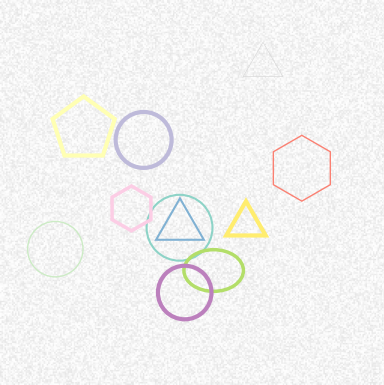[{"shape": "circle", "thickness": 1.5, "radius": 0.43, "center": [0.466, 0.408]}, {"shape": "pentagon", "thickness": 3, "radius": 0.42, "center": [0.217, 0.665]}, {"shape": "circle", "thickness": 3, "radius": 0.36, "center": [0.373, 0.637]}, {"shape": "hexagon", "thickness": 1, "radius": 0.43, "center": [0.784, 0.563]}, {"shape": "triangle", "thickness": 1.5, "radius": 0.36, "center": [0.467, 0.413]}, {"shape": "oval", "thickness": 2.5, "radius": 0.39, "center": [0.555, 0.297]}, {"shape": "hexagon", "thickness": 2.5, "radius": 0.29, "center": [0.342, 0.459]}, {"shape": "triangle", "thickness": 0.5, "radius": 0.3, "center": [0.683, 0.831]}, {"shape": "circle", "thickness": 3, "radius": 0.35, "center": [0.48, 0.24]}, {"shape": "circle", "thickness": 1, "radius": 0.36, "center": [0.144, 0.353]}, {"shape": "triangle", "thickness": 3, "radius": 0.3, "center": [0.639, 0.418]}]